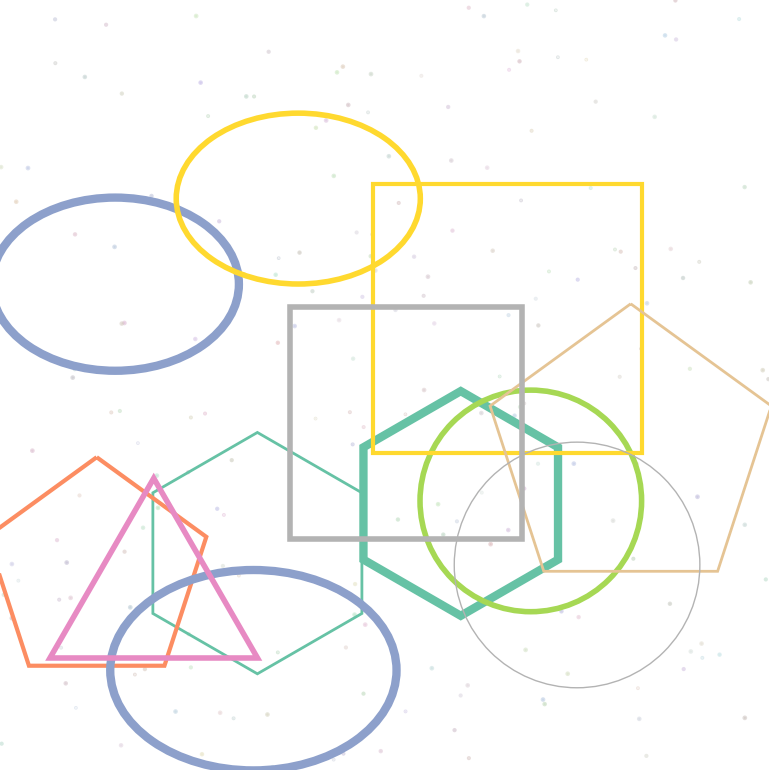[{"shape": "hexagon", "thickness": 1, "radius": 0.78, "center": [0.334, 0.282]}, {"shape": "hexagon", "thickness": 3, "radius": 0.73, "center": [0.598, 0.346]}, {"shape": "pentagon", "thickness": 1.5, "radius": 0.75, "center": [0.126, 0.257]}, {"shape": "oval", "thickness": 3, "radius": 0.93, "center": [0.329, 0.13]}, {"shape": "oval", "thickness": 3, "radius": 0.8, "center": [0.15, 0.631]}, {"shape": "triangle", "thickness": 2, "radius": 0.78, "center": [0.2, 0.223]}, {"shape": "circle", "thickness": 2, "radius": 0.72, "center": [0.689, 0.349]}, {"shape": "oval", "thickness": 2, "radius": 0.79, "center": [0.387, 0.742]}, {"shape": "square", "thickness": 1.5, "radius": 0.87, "center": [0.659, 0.586]}, {"shape": "pentagon", "thickness": 1, "radius": 0.96, "center": [0.819, 0.413]}, {"shape": "circle", "thickness": 0.5, "radius": 0.8, "center": [0.749, 0.266]}, {"shape": "square", "thickness": 2, "radius": 0.75, "center": [0.528, 0.451]}]